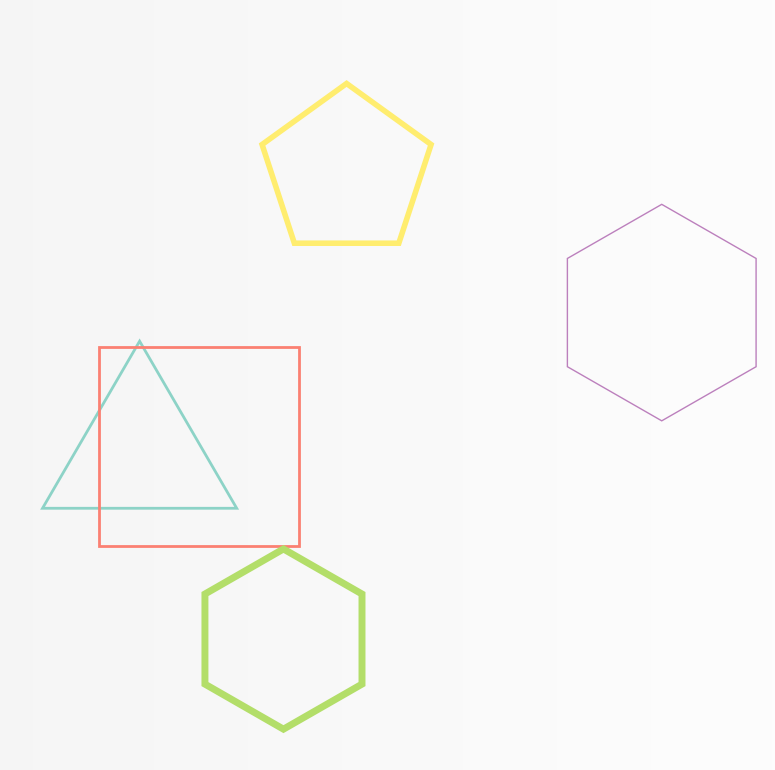[{"shape": "triangle", "thickness": 1, "radius": 0.72, "center": [0.18, 0.412]}, {"shape": "square", "thickness": 1, "radius": 0.65, "center": [0.257, 0.42]}, {"shape": "hexagon", "thickness": 2.5, "radius": 0.59, "center": [0.366, 0.17]}, {"shape": "hexagon", "thickness": 0.5, "radius": 0.7, "center": [0.854, 0.594]}, {"shape": "pentagon", "thickness": 2, "radius": 0.57, "center": [0.447, 0.777]}]